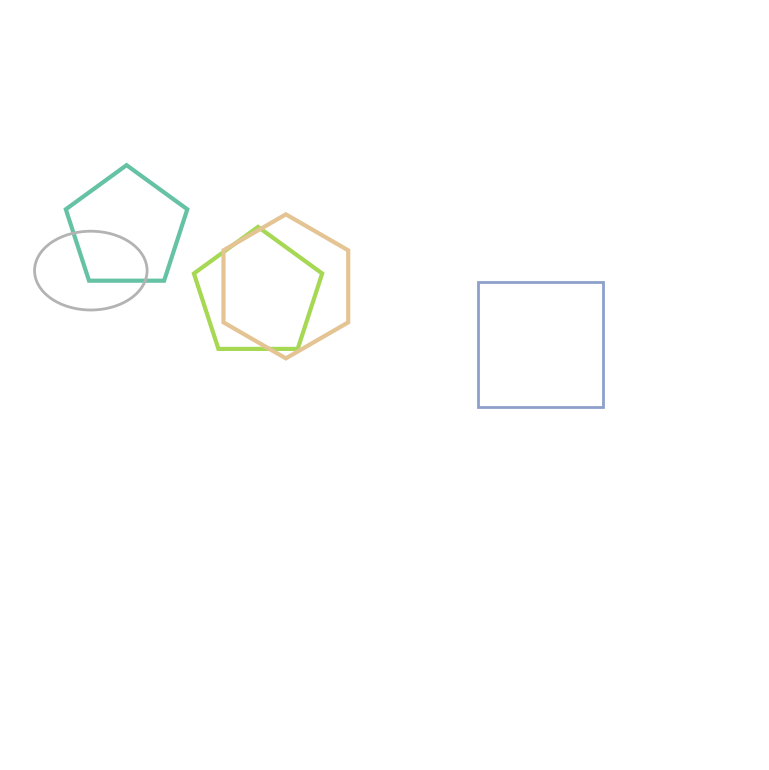[{"shape": "pentagon", "thickness": 1.5, "radius": 0.41, "center": [0.164, 0.703]}, {"shape": "square", "thickness": 1, "radius": 0.41, "center": [0.702, 0.553]}, {"shape": "pentagon", "thickness": 1.5, "radius": 0.44, "center": [0.335, 0.618]}, {"shape": "hexagon", "thickness": 1.5, "radius": 0.47, "center": [0.371, 0.628]}, {"shape": "oval", "thickness": 1, "radius": 0.37, "center": [0.118, 0.649]}]